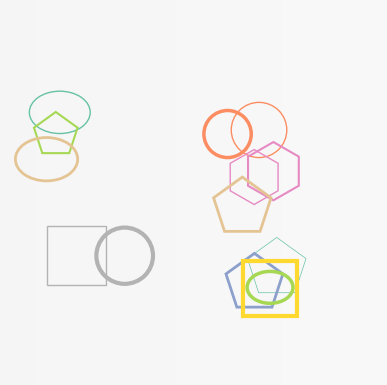[{"shape": "oval", "thickness": 1, "radius": 0.39, "center": [0.154, 0.708]}, {"shape": "pentagon", "thickness": 0.5, "radius": 0.4, "center": [0.714, 0.304]}, {"shape": "circle", "thickness": 1, "radius": 0.36, "center": [0.668, 0.662]}, {"shape": "circle", "thickness": 2.5, "radius": 0.31, "center": [0.587, 0.652]}, {"shape": "pentagon", "thickness": 2, "radius": 0.39, "center": [0.657, 0.265]}, {"shape": "hexagon", "thickness": 1, "radius": 0.36, "center": [0.656, 0.54]}, {"shape": "hexagon", "thickness": 1.5, "radius": 0.38, "center": [0.706, 0.555]}, {"shape": "pentagon", "thickness": 1.5, "radius": 0.3, "center": [0.144, 0.65]}, {"shape": "oval", "thickness": 2.5, "radius": 0.3, "center": [0.697, 0.254]}, {"shape": "square", "thickness": 3, "radius": 0.35, "center": [0.697, 0.251]}, {"shape": "pentagon", "thickness": 2, "radius": 0.39, "center": [0.625, 0.462]}, {"shape": "oval", "thickness": 2, "radius": 0.4, "center": [0.12, 0.586]}, {"shape": "square", "thickness": 1, "radius": 0.38, "center": [0.197, 0.337]}, {"shape": "circle", "thickness": 3, "radius": 0.37, "center": [0.322, 0.336]}]